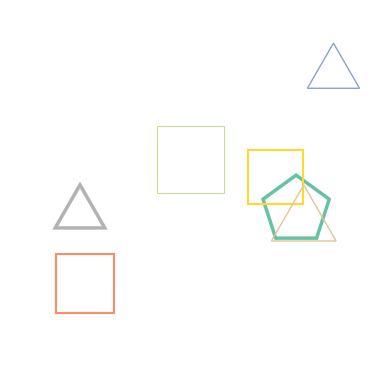[{"shape": "pentagon", "thickness": 2.5, "radius": 0.45, "center": [0.769, 0.455]}, {"shape": "square", "thickness": 1.5, "radius": 0.38, "center": [0.221, 0.264]}, {"shape": "triangle", "thickness": 1, "radius": 0.39, "center": [0.866, 0.81]}, {"shape": "square", "thickness": 0.5, "radius": 0.43, "center": [0.494, 0.587]}, {"shape": "square", "thickness": 1.5, "radius": 0.35, "center": [0.716, 0.541]}, {"shape": "triangle", "thickness": 1, "radius": 0.48, "center": [0.789, 0.423]}, {"shape": "triangle", "thickness": 2.5, "radius": 0.37, "center": [0.208, 0.445]}]